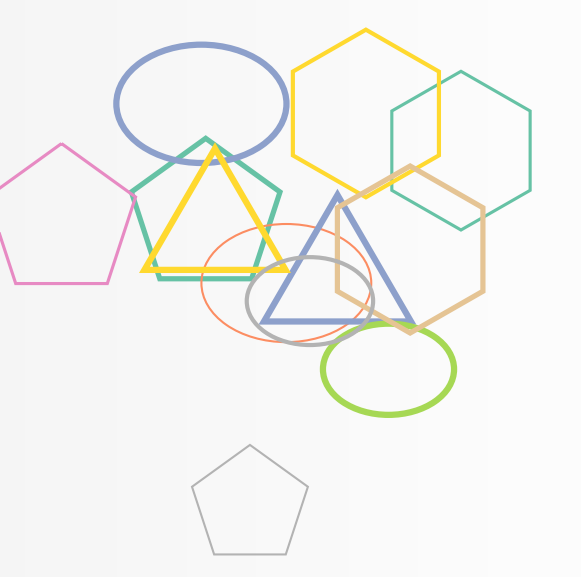[{"shape": "pentagon", "thickness": 2.5, "radius": 0.67, "center": [0.354, 0.625]}, {"shape": "hexagon", "thickness": 1.5, "radius": 0.69, "center": [0.793, 0.738]}, {"shape": "oval", "thickness": 1, "radius": 0.73, "center": [0.493, 0.509]}, {"shape": "triangle", "thickness": 3, "radius": 0.73, "center": [0.581, 0.515]}, {"shape": "oval", "thickness": 3, "radius": 0.73, "center": [0.347, 0.819]}, {"shape": "pentagon", "thickness": 1.5, "radius": 0.67, "center": [0.106, 0.617]}, {"shape": "oval", "thickness": 3, "radius": 0.56, "center": [0.668, 0.36]}, {"shape": "hexagon", "thickness": 2, "radius": 0.73, "center": [0.63, 0.803]}, {"shape": "triangle", "thickness": 3, "radius": 0.7, "center": [0.37, 0.602]}, {"shape": "hexagon", "thickness": 2.5, "radius": 0.72, "center": [0.706, 0.567]}, {"shape": "oval", "thickness": 2, "radius": 0.54, "center": [0.533, 0.478]}, {"shape": "pentagon", "thickness": 1, "radius": 0.52, "center": [0.43, 0.124]}]